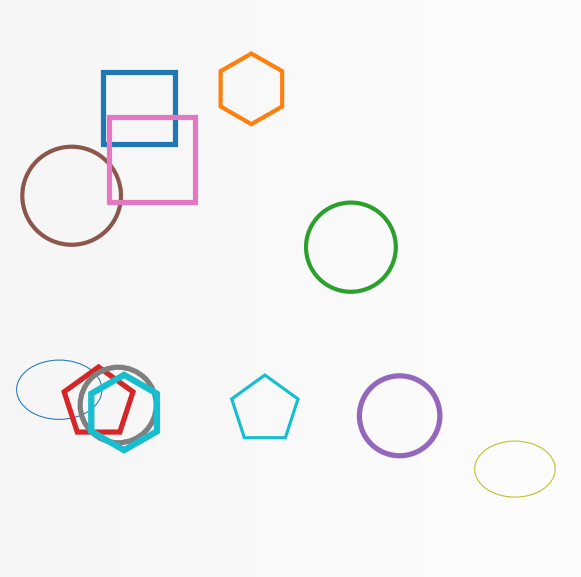[{"shape": "square", "thickness": 2.5, "radius": 0.31, "center": [0.239, 0.812]}, {"shape": "oval", "thickness": 0.5, "radius": 0.37, "center": [0.102, 0.324]}, {"shape": "hexagon", "thickness": 2, "radius": 0.31, "center": [0.432, 0.845]}, {"shape": "circle", "thickness": 2, "radius": 0.39, "center": [0.604, 0.571]}, {"shape": "pentagon", "thickness": 2.5, "radius": 0.31, "center": [0.17, 0.301]}, {"shape": "circle", "thickness": 2.5, "radius": 0.35, "center": [0.688, 0.279]}, {"shape": "circle", "thickness": 2, "radius": 0.42, "center": [0.123, 0.66]}, {"shape": "square", "thickness": 2.5, "radius": 0.37, "center": [0.262, 0.723]}, {"shape": "circle", "thickness": 2.5, "radius": 0.33, "center": [0.203, 0.298]}, {"shape": "oval", "thickness": 0.5, "radius": 0.35, "center": [0.886, 0.187]}, {"shape": "hexagon", "thickness": 3, "radius": 0.33, "center": [0.213, 0.285]}, {"shape": "pentagon", "thickness": 1.5, "radius": 0.3, "center": [0.456, 0.29]}]